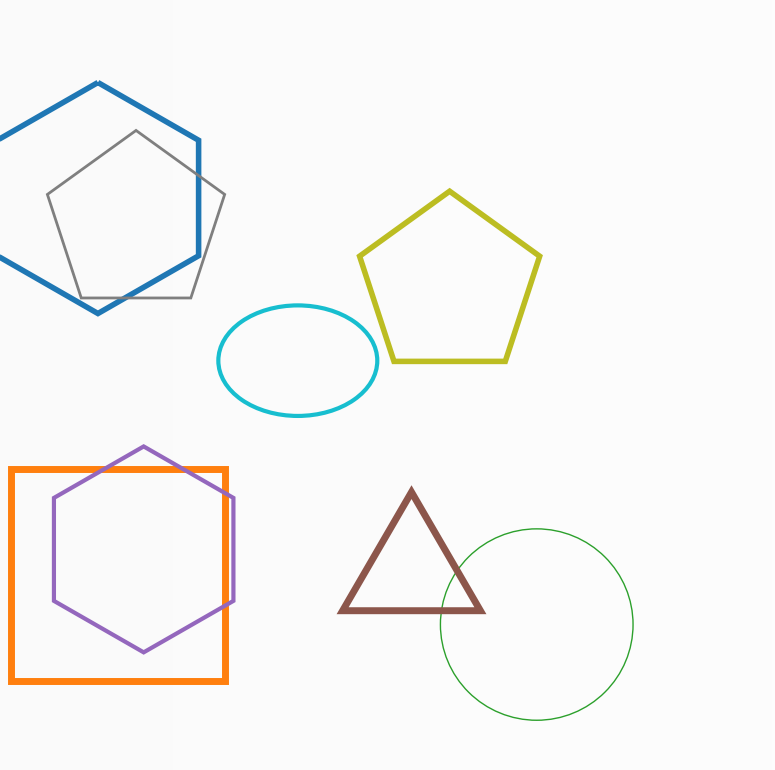[{"shape": "hexagon", "thickness": 2, "radius": 0.75, "center": [0.126, 0.743]}, {"shape": "square", "thickness": 2.5, "radius": 0.69, "center": [0.152, 0.253]}, {"shape": "circle", "thickness": 0.5, "radius": 0.62, "center": [0.693, 0.189]}, {"shape": "hexagon", "thickness": 1.5, "radius": 0.67, "center": [0.185, 0.287]}, {"shape": "triangle", "thickness": 2.5, "radius": 0.51, "center": [0.531, 0.258]}, {"shape": "pentagon", "thickness": 1, "radius": 0.6, "center": [0.176, 0.71]}, {"shape": "pentagon", "thickness": 2, "radius": 0.61, "center": [0.58, 0.629]}, {"shape": "oval", "thickness": 1.5, "radius": 0.51, "center": [0.384, 0.532]}]